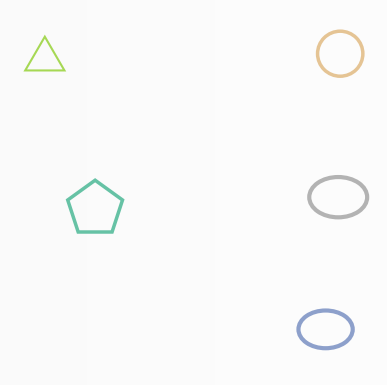[{"shape": "pentagon", "thickness": 2.5, "radius": 0.37, "center": [0.245, 0.458]}, {"shape": "oval", "thickness": 3, "radius": 0.35, "center": [0.84, 0.145]}, {"shape": "triangle", "thickness": 1.5, "radius": 0.29, "center": [0.116, 0.846]}, {"shape": "circle", "thickness": 2.5, "radius": 0.29, "center": [0.878, 0.861]}, {"shape": "oval", "thickness": 3, "radius": 0.37, "center": [0.873, 0.488]}]